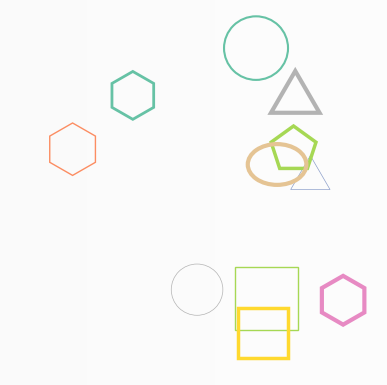[{"shape": "circle", "thickness": 1.5, "radius": 0.41, "center": [0.661, 0.875]}, {"shape": "hexagon", "thickness": 2, "radius": 0.31, "center": [0.343, 0.752]}, {"shape": "hexagon", "thickness": 1, "radius": 0.34, "center": [0.187, 0.612]}, {"shape": "triangle", "thickness": 0.5, "radius": 0.29, "center": [0.801, 0.537]}, {"shape": "hexagon", "thickness": 3, "radius": 0.32, "center": [0.885, 0.22]}, {"shape": "pentagon", "thickness": 2.5, "radius": 0.3, "center": [0.758, 0.612]}, {"shape": "square", "thickness": 1, "radius": 0.41, "center": [0.687, 0.225]}, {"shape": "square", "thickness": 2.5, "radius": 0.32, "center": [0.678, 0.134]}, {"shape": "oval", "thickness": 3, "radius": 0.38, "center": [0.715, 0.573]}, {"shape": "triangle", "thickness": 3, "radius": 0.36, "center": [0.762, 0.743]}, {"shape": "circle", "thickness": 0.5, "radius": 0.33, "center": [0.509, 0.248]}]